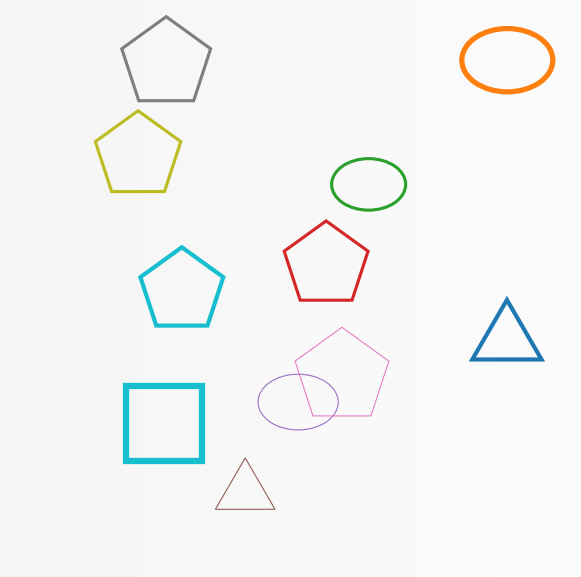[{"shape": "triangle", "thickness": 2, "radius": 0.34, "center": [0.872, 0.411]}, {"shape": "oval", "thickness": 2.5, "radius": 0.39, "center": [0.873, 0.895]}, {"shape": "oval", "thickness": 1.5, "radius": 0.32, "center": [0.634, 0.68]}, {"shape": "pentagon", "thickness": 1.5, "radius": 0.38, "center": [0.561, 0.541]}, {"shape": "oval", "thickness": 0.5, "radius": 0.34, "center": [0.513, 0.303]}, {"shape": "triangle", "thickness": 0.5, "radius": 0.3, "center": [0.422, 0.147]}, {"shape": "pentagon", "thickness": 0.5, "radius": 0.42, "center": [0.588, 0.348]}, {"shape": "pentagon", "thickness": 1.5, "radius": 0.4, "center": [0.286, 0.89]}, {"shape": "pentagon", "thickness": 1.5, "radius": 0.39, "center": [0.238, 0.73]}, {"shape": "pentagon", "thickness": 2, "radius": 0.37, "center": [0.313, 0.496]}, {"shape": "square", "thickness": 3, "radius": 0.33, "center": [0.282, 0.266]}]